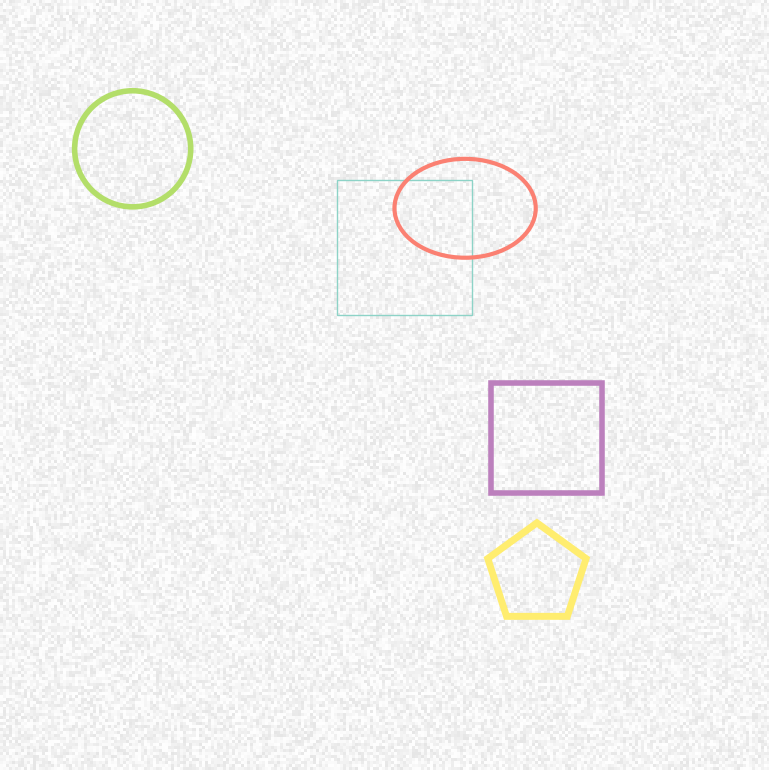[{"shape": "square", "thickness": 0.5, "radius": 0.44, "center": [0.525, 0.679]}, {"shape": "oval", "thickness": 1.5, "radius": 0.46, "center": [0.604, 0.729]}, {"shape": "circle", "thickness": 2, "radius": 0.38, "center": [0.172, 0.807]}, {"shape": "square", "thickness": 2, "radius": 0.36, "center": [0.71, 0.431]}, {"shape": "pentagon", "thickness": 2.5, "radius": 0.34, "center": [0.697, 0.254]}]